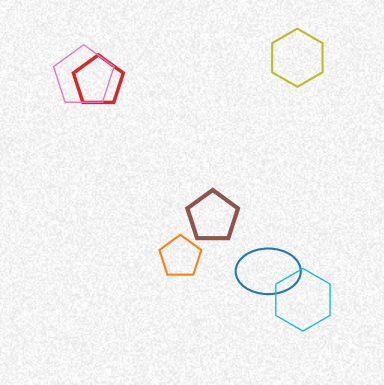[{"shape": "oval", "thickness": 1.5, "radius": 0.42, "center": [0.697, 0.295]}, {"shape": "pentagon", "thickness": 1.5, "radius": 0.29, "center": [0.469, 0.333]}, {"shape": "pentagon", "thickness": 2.5, "radius": 0.34, "center": [0.256, 0.789]}, {"shape": "pentagon", "thickness": 3, "radius": 0.35, "center": [0.552, 0.437]}, {"shape": "pentagon", "thickness": 1, "radius": 0.41, "center": [0.218, 0.801]}, {"shape": "hexagon", "thickness": 1.5, "radius": 0.38, "center": [0.772, 0.85]}, {"shape": "hexagon", "thickness": 1, "radius": 0.41, "center": [0.787, 0.221]}]